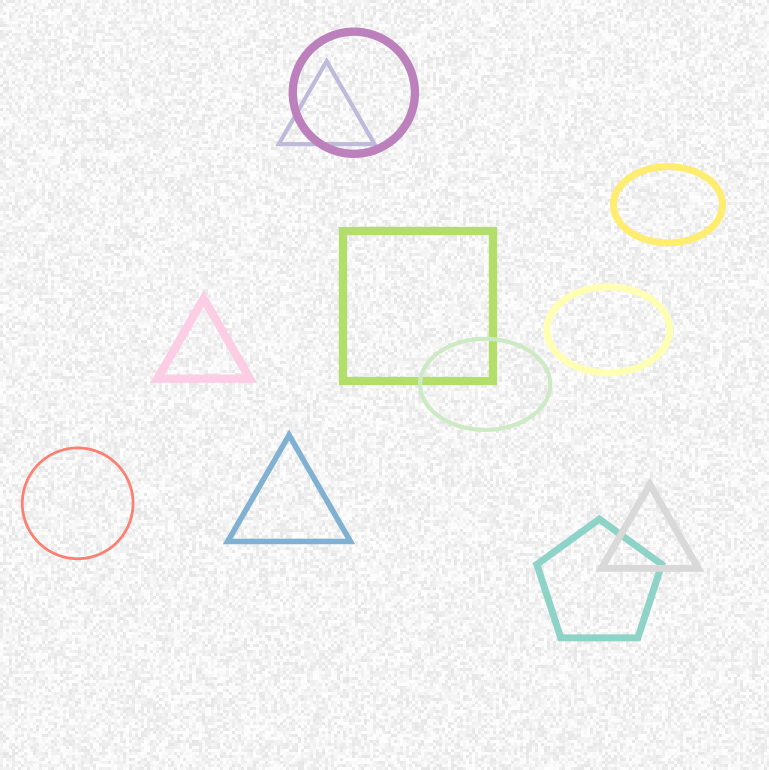[{"shape": "pentagon", "thickness": 2.5, "radius": 0.43, "center": [0.778, 0.241]}, {"shape": "oval", "thickness": 2.5, "radius": 0.4, "center": [0.79, 0.572]}, {"shape": "triangle", "thickness": 1.5, "radius": 0.36, "center": [0.424, 0.849]}, {"shape": "circle", "thickness": 1, "radius": 0.36, "center": [0.101, 0.346]}, {"shape": "triangle", "thickness": 2, "radius": 0.46, "center": [0.375, 0.343]}, {"shape": "square", "thickness": 3, "radius": 0.49, "center": [0.543, 0.602]}, {"shape": "triangle", "thickness": 3, "radius": 0.35, "center": [0.264, 0.543]}, {"shape": "triangle", "thickness": 2.5, "radius": 0.36, "center": [0.844, 0.298]}, {"shape": "circle", "thickness": 3, "radius": 0.4, "center": [0.46, 0.88]}, {"shape": "oval", "thickness": 1.5, "radius": 0.42, "center": [0.63, 0.501]}, {"shape": "oval", "thickness": 2.5, "radius": 0.35, "center": [0.868, 0.734]}]